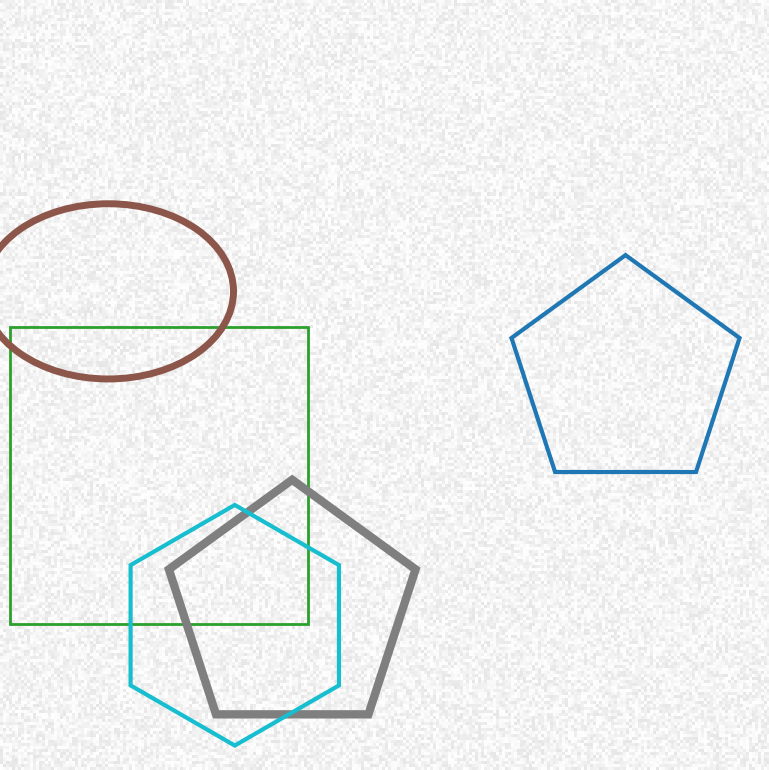[{"shape": "pentagon", "thickness": 1.5, "radius": 0.78, "center": [0.812, 0.513]}, {"shape": "square", "thickness": 1, "radius": 0.97, "center": [0.207, 0.383]}, {"shape": "oval", "thickness": 2.5, "radius": 0.81, "center": [0.141, 0.622]}, {"shape": "pentagon", "thickness": 3, "radius": 0.84, "center": [0.38, 0.209]}, {"shape": "hexagon", "thickness": 1.5, "radius": 0.78, "center": [0.305, 0.188]}]